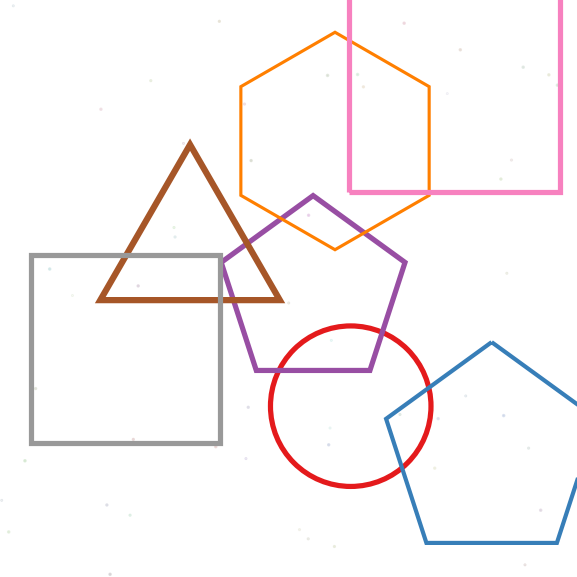[{"shape": "circle", "thickness": 2.5, "radius": 0.69, "center": [0.607, 0.296]}, {"shape": "pentagon", "thickness": 2, "radius": 0.96, "center": [0.851, 0.215]}, {"shape": "pentagon", "thickness": 2.5, "radius": 0.84, "center": [0.542, 0.493]}, {"shape": "hexagon", "thickness": 1.5, "radius": 0.94, "center": [0.58, 0.755]}, {"shape": "triangle", "thickness": 3, "radius": 0.9, "center": [0.329, 0.569]}, {"shape": "square", "thickness": 2.5, "radius": 0.91, "center": [0.787, 0.849]}, {"shape": "square", "thickness": 2.5, "radius": 0.82, "center": [0.218, 0.395]}]